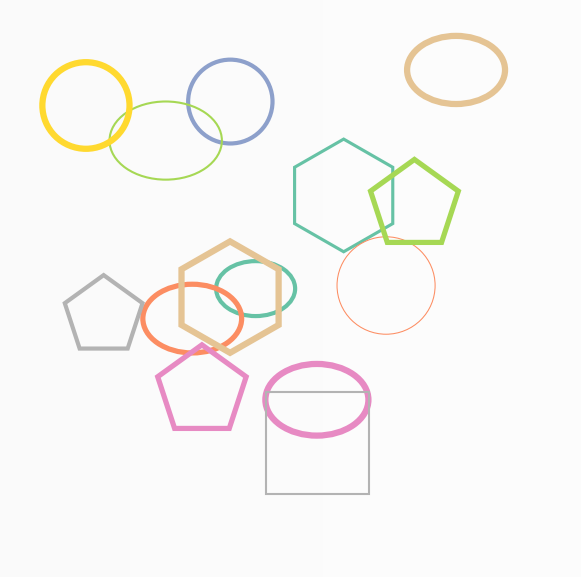[{"shape": "hexagon", "thickness": 1.5, "radius": 0.49, "center": [0.591, 0.661]}, {"shape": "oval", "thickness": 2, "radius": 0.34, "center": [0.44, 0.499]}, {"shape": "oval", "thickness": 2.5, "radius": 0.42, "center": [0.331, 0.447]}, {"shape": "circle", "thickness": 0.5, "radius": 0.42, "center": [0.664, 0.505]}, {"shape": "circle", "thickness": 2, "radius": 0.36, "center": [0.396, 0.823]}, {"shape": "oval", "thickness": 3, "radius": 0.44, "center": [0.545, 0.307]}, {"shape": "pentagon", "thickness": 2.5, "radius": 0.4, "center": [0.347, 0.322]}, {"shape": "pentagon", "thickness": 2.5, "radius": 0.4, "center": [0.713, 0.644]}, {"shape": "oval", "thickness": 1, "radius": 0.48, "center": [0.285, 0.756]}, {"shape": "circle", "thickness": 3, "radius": 0.37, "center": [0.148, 0.816]}, {"shape": "hexagon", "thickness": 3, "radius": 0.48, "center": [0.396, 0.485]}, {"shape": "oval", "thickness": 3, "radius": 0.42, "center": [0.785, 0.878]}, {"shape": "pentagon", "thickness": 2, "radius": 0.35, "center": [0.178, 0.452]}, {"shape": "square", "thickness": 1, "radius": 0.44, "center": [0.546, 0.232]}]